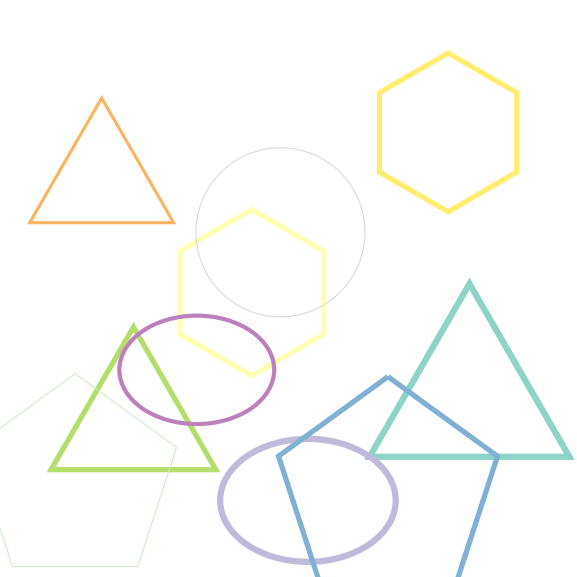[{"shape": "triangle", "thickness": 3, "radius": 1.0, "center": [0.813, 0.308]}, {"shape": "hexagon", "thickness": 2.5, "radius": 0.72, "center": [0.436, 0.492]}, {"shape": "oval", "thickness": 3, "radius": 0.76, "center": [0.533, 0.133]}, {"shape": "pentagon", "thickness": 2.5, "radius": 1.0, "center": [0.672, 0.148]}, {"shape": "triangle", "thickness": 1.5, "radius": 0.72, "center": [0.176, 0.685]}, {"shape": "triangle", "thickness": 2.5, "radius": 0.82, "center": [0.231, 0.268]}, {"shape": "circle", "thickness": 0.5, "radius": 0.73, "center": [0.486, 0.597]}, {"shape": "oval", "thickness": 2, "radius": 0.67, "center": [0.341, 0.359]}, {"shape": "pentagon", "thickness": 0.5, "radius": 0.92, "center": [0.13, 0.167]}, {"shape": "hexagon", "thickness": 2.5, "radius": 0.69, "center": [0.776, 0.77]}]